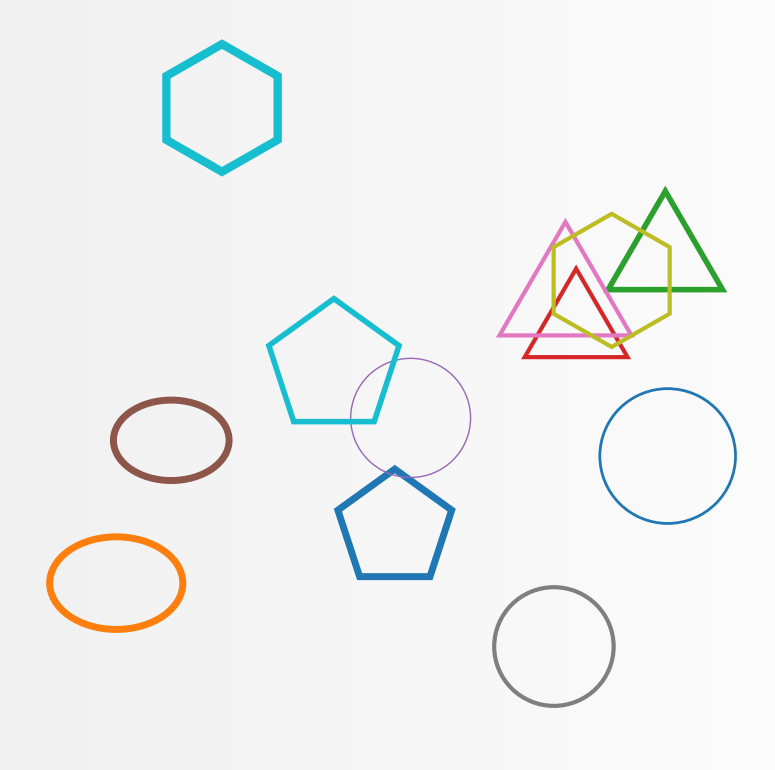[{"shape": "circle", "thickness": 1, "radius": 0.44, "center": [0.862, 0.408]}, {"shape": "pentagon", "thickness": 2.5, "radius": 0.39, "center": [0.509, 0.314]}, {"shape": "oval", "thickness": 2.5, "radius": 0.43, "center": [0.15, 0.243]}, {"shape": "triangle", "thickness": 2, "radius": 0.43, "center": [0.858, 0.666]}, {"shape": "triangle", "thickness": 1.5, "radius": 0.38, "center": [0.743, 0.574]}, {"shape": "circle", "thickness": 0.5, "radius": 0.39, "center": [0.53, 0.457]}, {"shape": "oval", "thickness": 2.5, "radius": 0.37, "center": [0.221, 0.428]}, {"shape": "triangle", "thickness": 1.5, "radius": 0.49, "center": [0.73, 0.614]}, {"shape": "circle", "thickness": 1.5, "radius": 0.39, "center": [0.715, 0.16]}, {"shape": "hexagon", "thickness": 1.5, "radius": 0.43, "center": [0.789, 0.636]}, {"shape": "hexagon", "thickness": 3, "radius": 0.41, "center": [0.286, 0.86]}, {"shape": "pentagon", "thickness": 2, "radius": 0.44, "center": [0.431, 0.524]}]